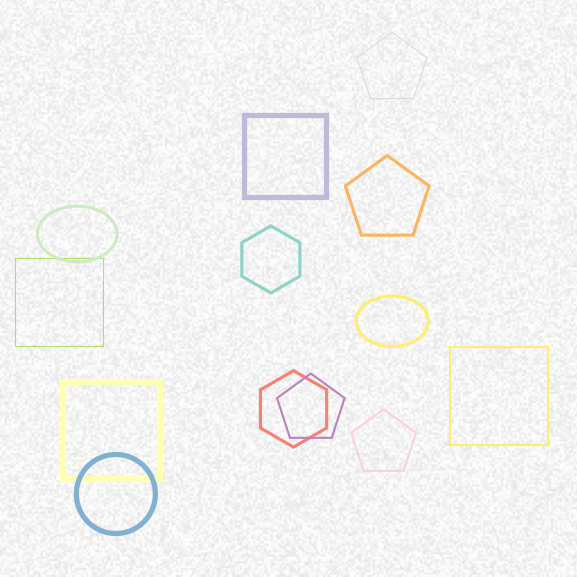[{"shape": "hexagon", "thickness": 1.5, "radius": 0.29, "center": [0.469, 0.55]}, {"shape": "square", "thickness": 3, "radius": 0.42, "center": [0.193, 0.254]}, {"shape": "square", "thickness": 2.5, "radius": 0.36, "center": [0.494, 0.729]}, {"shape": "hexagon", "thickness": 1.5, "radius": 0.33, "center": [0.508, 0.291]}, {"shape": "circle", "thickness": 2.5, "radius": 0.34, "center": [0.201, 0.144]}, {"shape": "pentagon", "thickness": 1.5, "radius": 0.38, "center": [0.671, 0.654]}, {"shape": "square", "thickness": 0.5, "radius": 0.38, "center": [0.102, 0.476]}, {"shape": "pentagon", "thickness": 1, "radius": 0.29, "center": [0.664, 0.231]}, {"shape": "pentagon", "thickness": 0.5, "radius": 0.32, "center": [0.679, 0.88]}, {"shape": "pentagon", "thickness": 1, "radius": 0.31, "center": [0.538, 0.291]}, {"shape": "oval", "thickness": 1.5, "radius": 0.34, "center": [0.134, 0.594]}, {"shape": "oval", "thickness": 1.5, "radius": 0.31, "center": [0.679, 0.443]}, {"shape": "square", "thickness": 1, "radius": 0.43, "center": [0.865, 0.314]}]